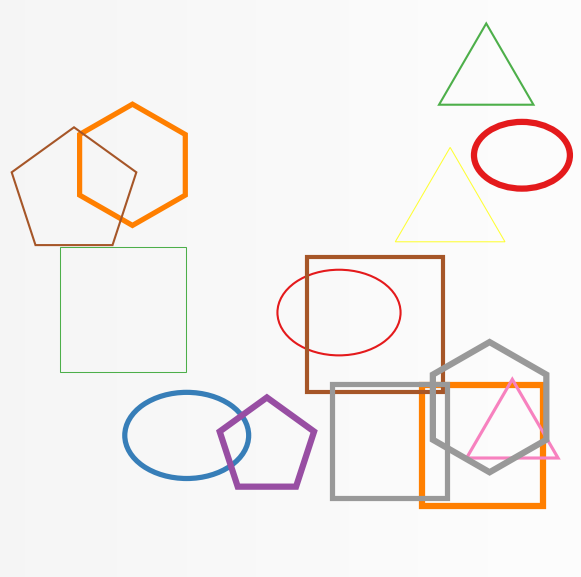[{"shape": "oval", "thickness": 1, "radius": 0.53, "center": [0.583, 0.458]}, {"shape": "oval", "thickness": 3, "radius": 0.41, "center": [0.898, 0.73]}, {"shape": "oval", "thickness": 2.5, "radius": 0.53, "center": [0.321, 0.245]}, {"shape": "square", "thickness": 0.5, "radius": 0.54, "center": [0.212, 0.463]}, {"shape": "triangle", "thickness": 1, "radius": 0.47, "center": [0.837, 0.865]}, {"shape": "pentagon", "thickness": 3, "radius": 0.43, "center": [0.459, 0.225]}, {"shape": "hexagon", "thickness": 2.5, "radius": 0.52, "center": [0.228, 0.714]}, {"shape": "square", "thickness": 3, "radius": 0.52, "center": [0.83, 0.227]}, {"shape": "triangle", "thickness": 0.5, "radius": 0.54, "center": [0.774, 0.635]}, {"shape": "pentagon", "thickness": 1, "radius": 0.56, "center": [0.127, 0.666]}, {"shape": "square", "thickness": 2, "radius": 0.58, "center": [0.646, 0.438]}, {"shape": "triangle", "thickness": 1.5, "radius": 0.45, "center": [0.881, 0.251]}, {"shape": "hexagon", "thickness": 3, "radius": 0.56, "center": [0.842, 0.294]}, {"shape": "square", "thickness": 2.5, "radius": 0.49, "center": [0.67, 0.236]}]